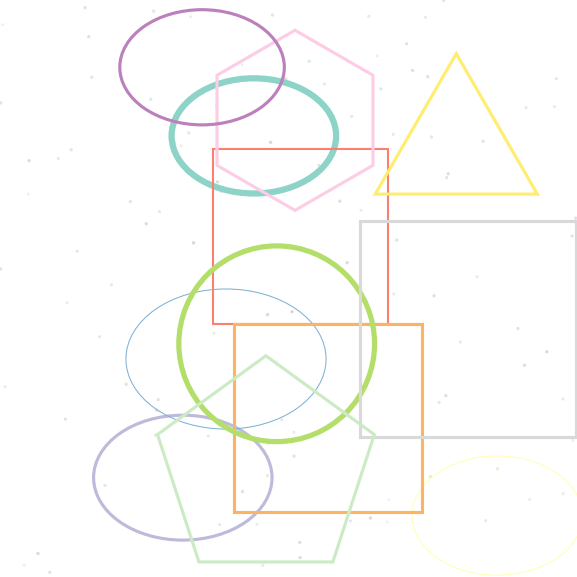[{"shape": "oval", "thickness": 3, "radius": 0.71, "center": [0.44, 0.764]}, {"shape": "oval", "thickness": 0.5, "radius": 0.74, "center": [0.861, 0.106]}, {"shape": "oval", "thickness": 1.5, "radius": 0.77, "center": [0.317, 0.172]}, {"shape": "square", "thickness": 1, "radius": 0.76, "center": [0.52, 0.59]}, {"shape": "oval", "thickness": 0.5, "radius": 0.87, "center": [0.391, 0.377]}, {"shape": "square", "thickness": 1.5, "radius": 0.81, "center": [0.568, 0.276]}, {"shape": "circle", "thickness": 2.5, "radius": 0.85, "center": [0.479, 0.404]}, {"shape": "hexagon", "thickness": 1.5, "radius": 0.78, "center": [0.511, 0.791]}, {"shape": "square", "thickness": 1.5, "radius": 0.93, "center": [0.811, 0.43]}, {"shape": "oval", "thickness": 1.5, "radius": 0.71, "center": [0.35, 0.883]}, {"shape": "pentagon", "thickness": 1.5, "radius": 0.99, "center": [0.46, 0.186]}, {"shape": "triangle", "thickness": 1.5, "radius": 0.81, "center": [0.79, 0.744]}]